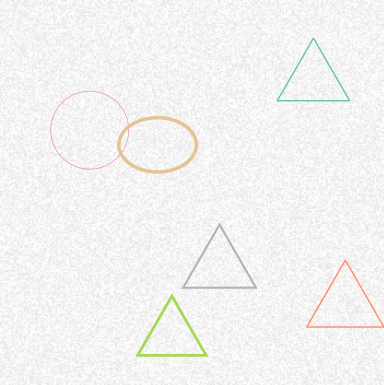[{"shape": "triangle", "thickness": 1, "radius": 0.54, "center": [0.814, 0.793]}, {"shape": "triangle", "thickness": 1, "radius": 0.58, "center": [0.897, 0.208]}, {"shape": "circle", "thickness": 0.5, "radius": 0.51, "center": [0.233, 0.662]}, {"shape": "triangle", "thickness": 2, "radius": 0.51, "center": [0.446, 0.128]}, {"shape": "oval", "thickness": 2.5, "radius": 0.5, "center": [0.409, 0.624]}, {"shape": "triangle", "thickness": 1.5, "radius": 0.55, "center": [0.57, 0.307]}]